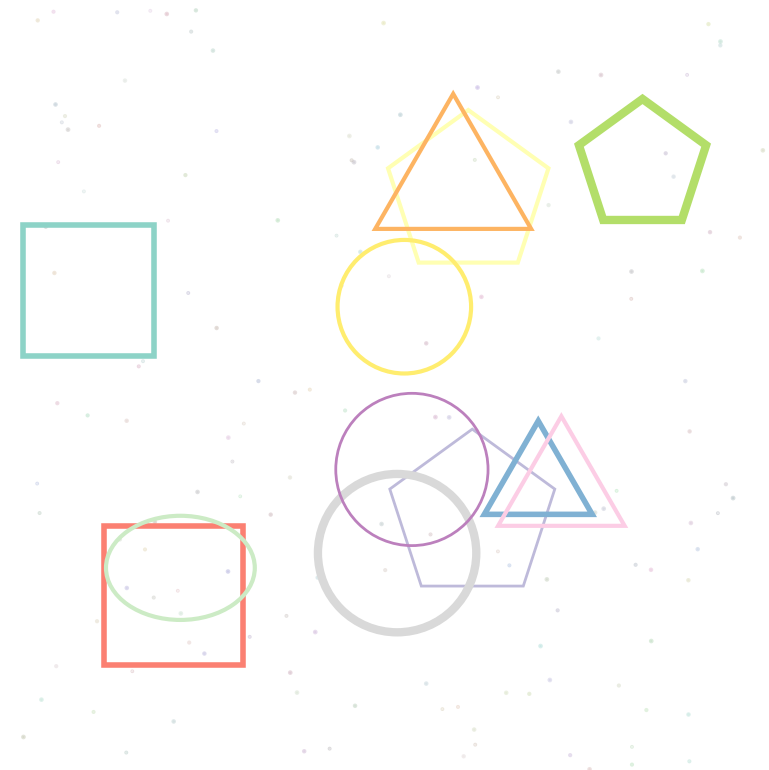[{"shape": "square", "thickness": 2, "radius": 0.42, "center": [0.115, 0.623]}, {"shape": "pentagon", "thickness": 1.5, "radius": 0.55, "center": [0.608, 0.748]}, {"shape": "pentagon", "thickness": 1, "radius": 0.56, "center": [0.613, 0.33]}, {"shape": "square", "thickness": 2, "radius": 0.45, "center": [0.225, 0.227]}, {"shape": "triangle", "thickness": 2, "radius": 0.4, "center": [0.699, 0.372]}, {"shape": "triangle", "thickness": 1.5, "radius": 0.58, "center": [0.589, 0.761]}, {"shape": "pentagon", "thickness": 3, "radius": 0.43, "center": [0.834, 0.785]}, {"shape": "triangle", "thickness": 1.5, "radius": 0.47, "center": [0.729, 0.365]}, {"shape": "circle", "thickness": 3, "radius": 0.51, "center": [0.516, 0.282]}, {"shape": "circle", "thickness": 1, "radius": 0.49, "center": [0.535, 0.39]}, {"shape": "oval", "thickness": 1.5, "radius": 0.48, "center": [0.234, 0.263]}, {"shape": "circle", "thickness": 1.5, "radius": 0.43, "center": [0.525, 0.602]}]